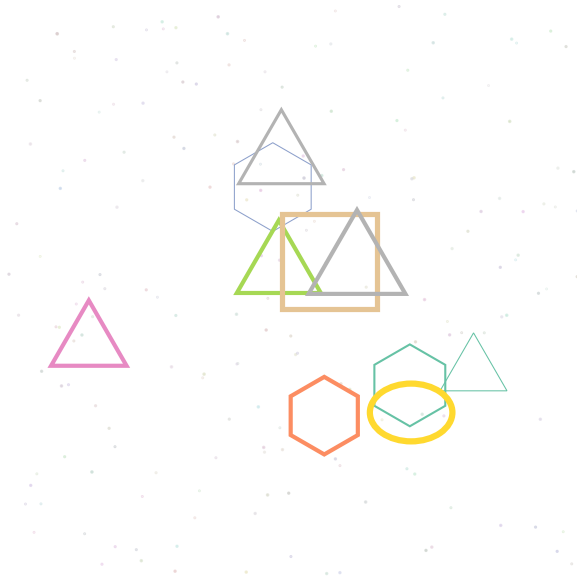[{"shape": "triangle", "thickness": 0.5, "radius": 0.33, "center": [0.82, 0.356]}, {"shape": "hexagon", "thickness": 1, "radius": 0.35, "center": [0.71, 0.332]}, {"shape": "hexagon", "thickness": 2, "radius": 0.34, "center": [0.561, 0.279]}, {"shape": "hexagon", "thickness": 0.5, "radius": 0.38, "center": [0.472, 0.675]}, {"shape": "triangle", "thickness": 2, "radius": 0.38, "center": [0.154, 0.404]}, {"shape": "triangle", "thickness": 2, "radius": 0.42, "center": [0.483, 0.534]}, {"shape": "oval", "thickness": 3, "radius": 0.36, "center": [0.712, 0.285]}, {"shape": "square", "thickness": 2.5, "radius": 0.41, "center": [0.571, 0.546]}, {"shape": "triangle", "thickness": 2, "radius": 0.48, "center": [0.618, 0.539]}, {"shape": "triangle", "thickness": 1.5, "radius": 0.43, "center": [0.487, 0.724]}]